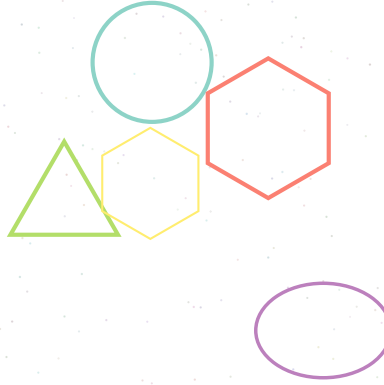[{"shape": "circle", "thickness": 3, "radius": 0.77, "center": [0.395, 0.838]}, {"shape": "hexagon", "thickness": 3, "radius": 0.91, "center": [0.697, 0.667]}, {"shape": "triangle", "thickness": 3, "radius": 0.81, "center": [0.167, 0.471]}, {"shape": "oval", "thickness": 2.5, "radius": 0.88, "center": [0.84, 0.142]}, {"shape": "hexagon", "thickness": 1.5, "radius": 0.72, "center": [0.39, 0.524]}]